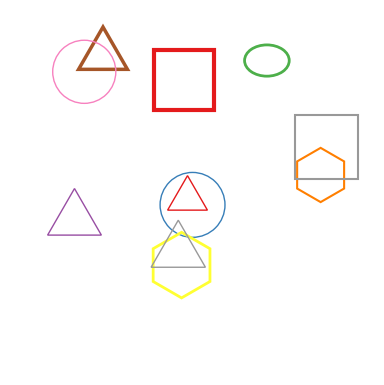[{"shape": "triangle", "thickness": 1, "radius": 0.3, "center": [0.487, 0.484]}, {"shape": "square", "thickness": 3, "radius": 0.39, "center": [0.478, 0.792]}, {"shape": "circle", "thickness": 1, "radius": 0.42, "center": [0.5, 0.468]}, {"shape": "oval", "thickness": 2, "radius": 0.29, "center": [0.693, 0.843]}, {"shape": "triangle", "thickness": 1, "radius": 0.4, "center": [0.193, 0.43]}, {"shape": "hexagon", "thickness": 1.5, "radius": 0.35, "center": [0.833, 0.546]}, {"shape": "hexagon", "thickness": 2, "radius": 0.43, "center": [0.472, 0.311]}, {"shape": "triangle", "thickness": 2.5, "radius": 0.37, "center": [0.268, 0.857]}, {"shape": "circle", "thickness": 1, "radius": 0.41, "center": [0.219, 0.814]}, {"shape": "square", "thickness": 1.5, "radius": 0.41, "center": [0.849, 0.618]}, {"shape": "triangle", "thickness": 1, "radius": 0.41, "center": [0.463, 0.347]}]